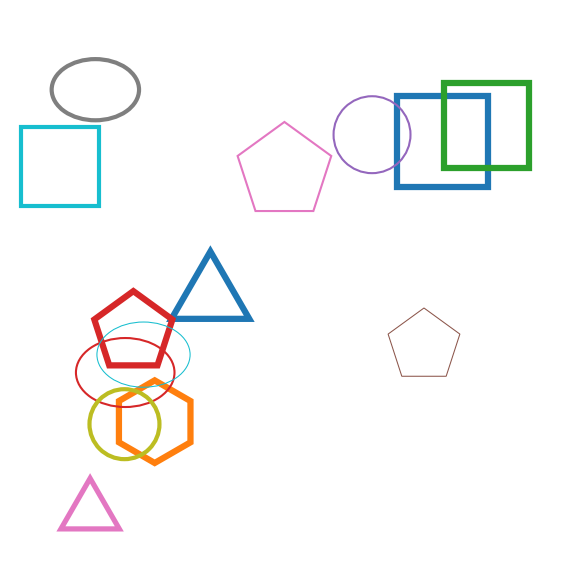[{"shape": "square", "thickness": 3, "radius": 0.39, "center": [0.766, 0.754]}, {"shape": "triangle", "thickness": 3, "radius": 0.39, "center": [0.364, 0.486]}, {"shape": "hexagon", "thickness": 3, "radius": 0.36, "center": [0.268, 0.269]}, {"shape": "square", "thickness": 3, "radius": 0.37, "center": [0.843, 0.782]}, {"shape": "oval", "thickness": 1, "radius": 0.43, "center": [0.217, 0.354]}, {"shape": "pentagon", "thickness": 3, "radius": 0.36, "center": [0.231, 0.424]}, {"shape": "circle", "thickness": 1, "radius": 0.33, "center": [0.644, 0.766]}, {"shape": "pentagon", "thickness": 0.5, "radius": 0.33, "center": [0.734, 0.4]}, {"shape": "triangle", "thickness": 2.5, "radius": 0.29, "center": [0.156, 0.112]}, {"shape": "pentagon", "thickness": 1, "radius": 0.43, "center": [0.493, 0.703]}, {"shape": "oval", "thickness": 2, "radius": 0.38, "center": [0.165, 0.844]}, {"shape": "circle", "thickness": 2, "radius": 0.3, "center": [0.216, 0.265]}, {"shape": "oval", "thickness": 0.5, "radius": 0.4, "center": [0.249, 0.385]}, {"shape": "square", "thickness": 2, "radius": 0.34, "center": [0.104, 0.711]}]